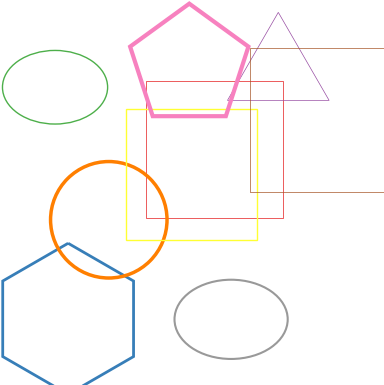[{"shape": "square", "thickness": 0.5, "radius": 0.89, "center": [0.558, 0.611]}, {"shape": "hexagon", "thickness": 2, "radius": 0.98, "center": [0.177, 0.172]}, {"shape": "oval", "thickness": 1, "radius": 0.68, "center": [0.143, 0.773]}, {"shape": "triangle", "thickness": 0.5, "radius": 0.76, "center": [0.723, 0.815]}, {"shape": "circle", "thickness": 2.5, "radius": 0.76, "center": [0.283, 0.429]}, {"shape": "square", "thickness": 1, "radius": 0.85, "center": [0.498, 0.547]}, {"shape": "square", "thickness": 0.5, "radius": 0.94, "center": [0.837, 0.688]}, {"shape": "pentagon", "thickness": 3, "radius": 0.81, "center": [0.492, 0.829]}, {"shape": "oval", "thickness": 1.5, "radius": 0.74, "center": [0.6, 0.171]}]